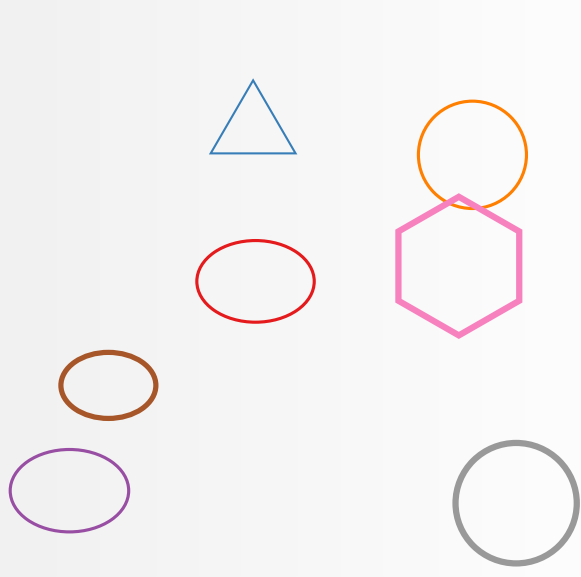[{"shape": "oval", "thickness": 1.5, "radius": 0.5, "center": [0.44, 0.512]}, {"shape": "triangle", "thickness": 1, "radius": 0.42, "center": [0.435, 0.776]}, {"shape": "oval", "thickness": 1.5, "radius": 0.51, "center": [0.119, 0.149]}, {"shape": "circle", "thickness": 1.5, "radius": 0.46, "center": [0.813, 0.731]}, {"shape": "oval", "thickness": 2.5, "radius": 0.41, "center": [0.186, 0.332]}, {"shape": "hexagon", "thickness": 3, "radius": 0.6, "center": [0.789, 0.538]}, {"shape": "circle", "thickness": 3, "radius": 0.52, "center": [0.888, 0.128]}]